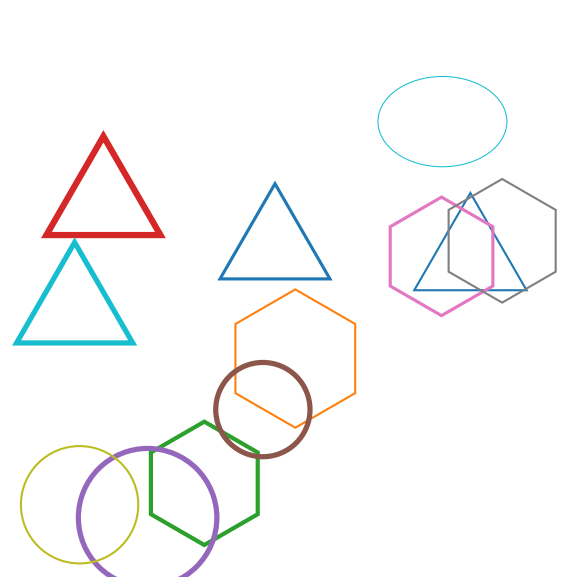[{"shape": "triangle", "thickness": 1, "radius": 0.56, "center": [0.815, 0.553]}, {"shape": "triangle", "thickness": 1.5, "radius": 0.55, "center": [0.476, 0.571]}, {"shape": "hexagon", "thickness": 1, "radius": 0.6, "center": [0.511, 0.378]}, {"shape": "hexagon", "thickness": 2, "radius": 0.53, "center": [0.354, 0.162]}, {"shape": "triangle", "thickness": 3, "radius": 0.57, "center": [0.179, 0.649]}, {"shape": "circle", "thickness": 2.5, "radius": 0.6, "center": [0.256, 0.103]}, {"shape": "circle", "thickness": 2.5, "radius": 0.41, "center": [0.455, 0.29]}, {"shape": "hexagon", "thickness": 1.5, "radius": 0.51, "center": [0.765, 0.555]}, {"shape": "hexagon", "thickness": 1, "radius": 0.54, "center": [0.87, 0.582]}, {"shape": "circle", "thickness": 1, "radius": 0.51, "center": [0.138, 0.125]}, {"shape": "triangle", "thickness": 2.5, "radius": 0.58, "center": [0.129, 0.463]}, {"shape": "oval", "thickness": 0.5, "radius": 0.56, "center": [0.766, 0.789]}]